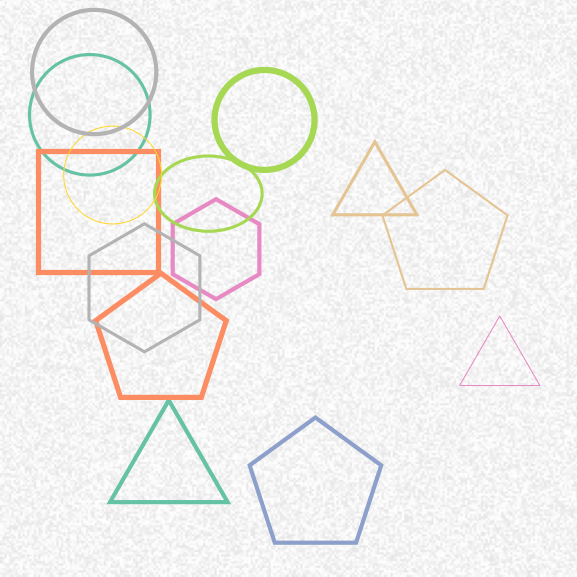[{"shape": "triangle", "thickness": 2, "radius": 0.59, "center": [0.292, 0.188]}, {"shape": "circle", "thickness": 1.5, "radius": 0.52, "center": [0.155, 0.8]}, {"shape": "pentagon", "thickness": 2.5, "radius": 0.59, "center": [0.279, 0.407]}, {"shape": "square", "thickness": 2.5, "radius": 0.52, "center": [0.17, 0.633]}, {"shape": "pentagon", "thickness": 2, "radius": 0.6, "center": [0.546, 0.156]}, {"shape": "triangle", "thickness": 0.5, "radius": 0.4, "center": [0.865, 0.372]}, {"shape": "hexagon", "thickness": 2, "radius": 0.43, "center": [0.374, 0.568]}, {"shape": "oval", "thickness": 1.5, "radius": 0.47, "center": [0.361, 0.664]}, {"shape": "circle", "thickness": 3, "radius": 0.43, "center": [0.458, 0.791]}, {"shape": "circle", "thickness": 0.5, "radius": 0.42, "center": [0.195, 0.696]}, {"shape": "triangle", "thickness": 1.5, "radius": 0.42, "center": [0.649, 0.669]}, {"shape": "pentagon", "thickness": 1, "radius": 0.57, "center": [0.771, 0.591]}, {"shape": "hexagon", "thickness": 1.5, "radius": 0.55, "center": [0.25, 0.501]}, {"shape": "circle", "thickness": 2, "radius": 0.54, "center": [0.163, 0.874]}]